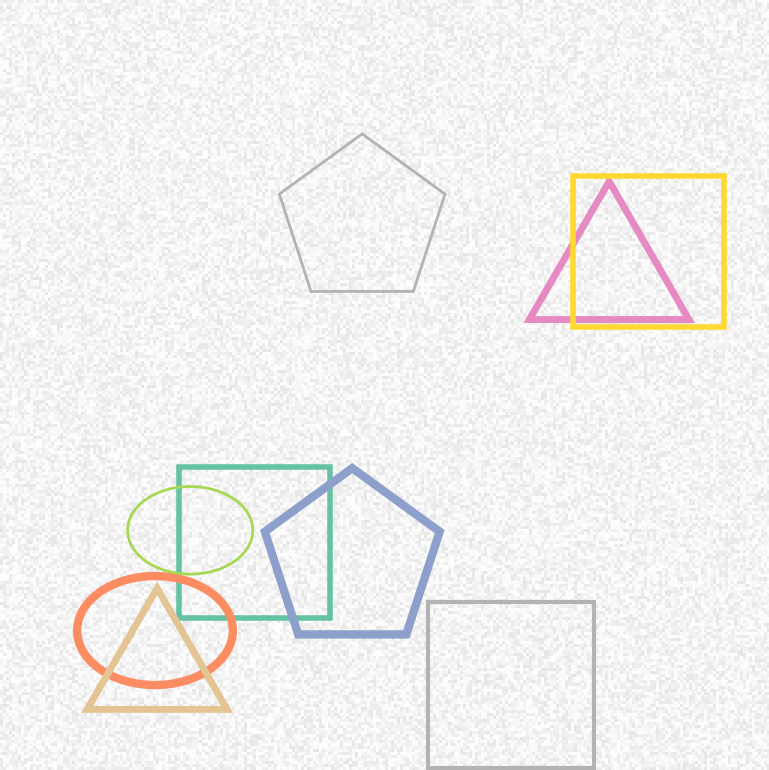[{"shape": "square", "thickness": 2, "radius": 0.49, "center": [0.331, 0.296]}, {"shape": "oval", "thickness": 3, "radius": 0.51, "center": [0.201, 0.181]}, {"shape": "pentagon", "thickness": 3, "radius": 0.6, "center": [0.457, 0.273]}, {"shape": "triangle", "thickness": 2.5, "radius": 0.6, "center": [0.791, 0.645]}, {"shape": "oval", "thickness": 1, "radius": 0.41, "center": [0.247, 0.311]}, {"shape": "square", "thickness": 2, "radius": 0.49, "center": [0.842, 0.673]}, {"shape": "triangle", "thickness": 2.5, "radius": 0.52, "center": [0.204, 0.131]}, {"shape": "square", "thickness": 1.5, "radius": 0.54, "center": [0.664, 0.11]}, {"shape": "pentagon", "thickness": 1, "radius": 0.57, "center": [0.47, 0.713]}]